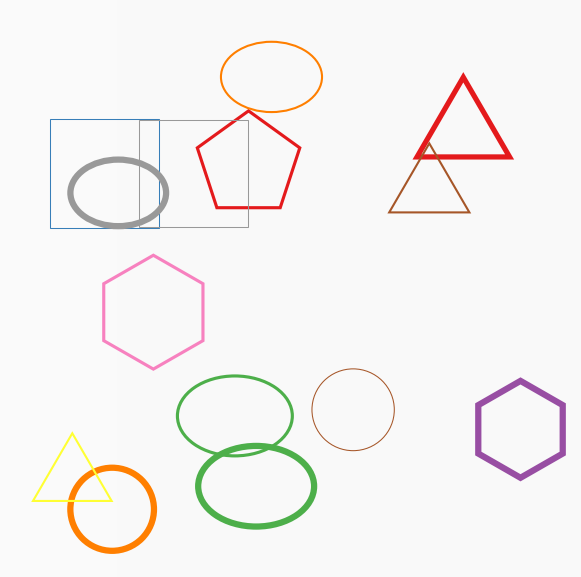[{"shape": "pentagon", "thickness": 1.5, "radius": 0.46, "center": [0.428, 0.714]}, {"shape": "triangle", "thickness": 2.5, "radius": 0.46, "center": [0.797, 0.773]}, {"shape": "square", "thickness": 0.5, "radius": 0.47, "center": [0.18, 0.699]}, {"shape": "oval", "thickness": 1.5, "radius": 0.49, "center": [0.404, 0.279]}, {"shape": "oval", "thickness": 3, "radius": 0.5, "center": [0.441, 0.157]}, {"shape": "hexagon", "thickness": 3, "radius": 0.42, "center": [0.895, 0.256]}, {"shape": "oval", "thickness": 1, "radius": 0.43, "center": [0.467, 0.866]}, {"shape": "circle", "thickness": 3, "radius": 0.36, "center": [0.193, 0.117]}, {"shape": "triangle", "thickness": 1, "radius": 0.39, "center": [0.124, 0.171]}, {"shape": "circle", "thickness": 0.5, "radius": 0.35, "center": [0.608, 0.29]}, {"shape": "triangle", "thickness": 1, "radius": 0.4, "center": [0.739, 0.671]}, {"shape": "hexagon", "thickness": 1.5, "radius": 0.49, "center": [0.264, 0.459]}, {"shape": "square", "thickness": 0.5, "radius": 0.47, "center": [0.333, 0.699]}, {"shape": "oval", "thickness": 3, "radius": 0.41, "center": [0.203, 0.665]}]